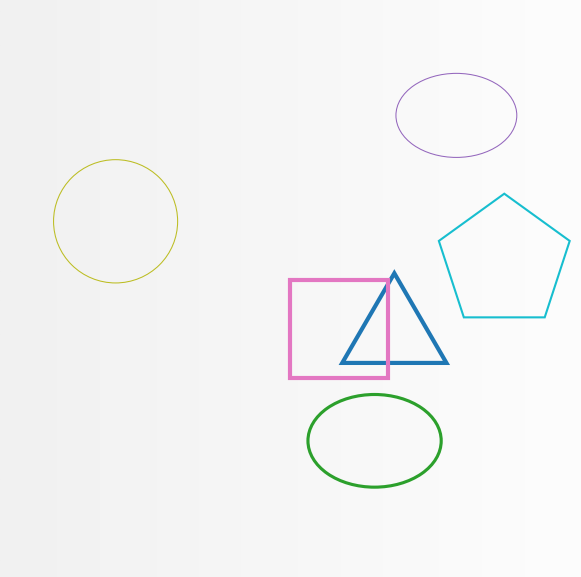[{"shape": "triangle", "thickness": 2, "radius": 0.52, "center": [0.678, 0.422]}, {"shape": "oval", "thickness": 1.5, "radius": 0.57, "center": [0.644, 0.236]}, {"shape": "oval", "thickness": 0.5, "radius": 0.52, "center": [0.785, 0.799]}, {"shape": "square", "thickness": 2, "radius": 0.42, "center": [0.584, 0.43]}, {"shape": "circle", "thickness": 0.5, "radius": 0.53, "center": [0.199, 0.616]}, {"shape": "pentagon", "thickness": 1, "radius": 0.59, "center": [0.868, 0.545]}]